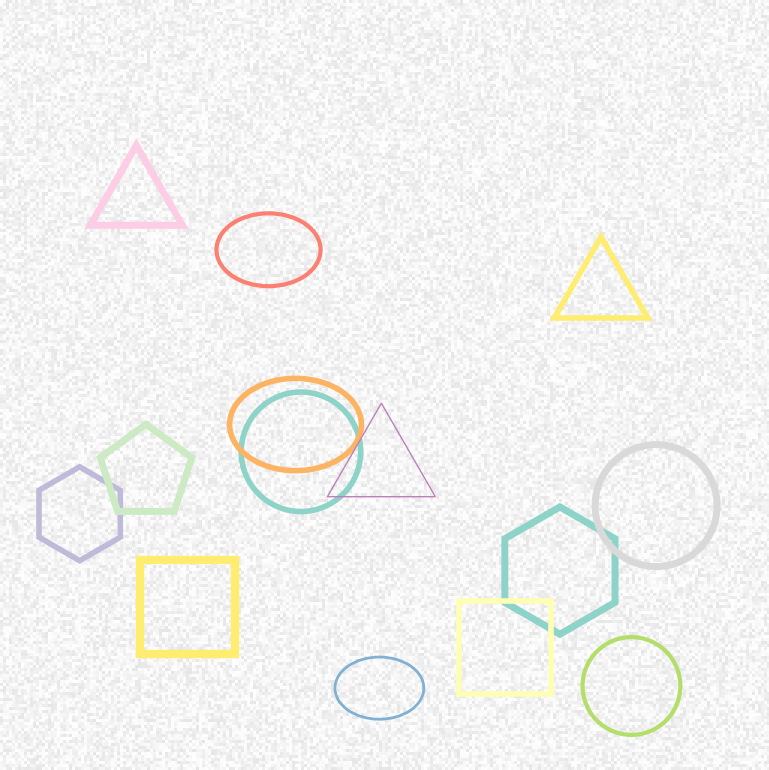[{"shape": "hexagon", "thickness": 2.5, "radius": 0.41, "center": [0.727, 0.259]}, {"shape": "circle", "thickness": 2, "radius": 0.39, "center": [0.391, 0.413]}, {"shape": "square", "thickness": 2, "radius": 0.3, "center": [0.656, 0.159]}, {"shape": "hexagon", "thickness": 2, "radius": 0.3, "center": [0.103, 0.333]}, {"shape": "oval", "thickness": 1.5, "radius": 0.34, "center": [0.349, 0.676]}, {"shape": "oval", "thickness": 1, "radius": 0.29, "center": [0.493, 0.106]}, {"shape": "oval", "thickness": 2, "radius": 0.43, "center": [0.384, 0.449]}, {"shape": "circle", "thickness": 1.5, "radius": 0.32, "center": [0.82, 0.109]}, {"shape": "triangle", "thickness": 2.5, "radius": 0.35, "center": [0.177, 0.742]}, {"shape": "circle", "thickness": 2.5, "radius": 0.4, "center": [0.852, 0.343]}, {"shape": "triangle", "thickness": 0.5, "radius": 0.4, "center": [0.495, 0.395]}, {"shape": "pentagon", "thickness": 2.5, "radius": 0.31, "center": [0.19, 0.386]}, {"shape": "square", "thickness": 3, "radius": 0.31, "center": [0.243, 0.211]}, {"shape": "triangle", "thickness": 2, "radius": 0.35, "center": [0.78, 0.622]}]